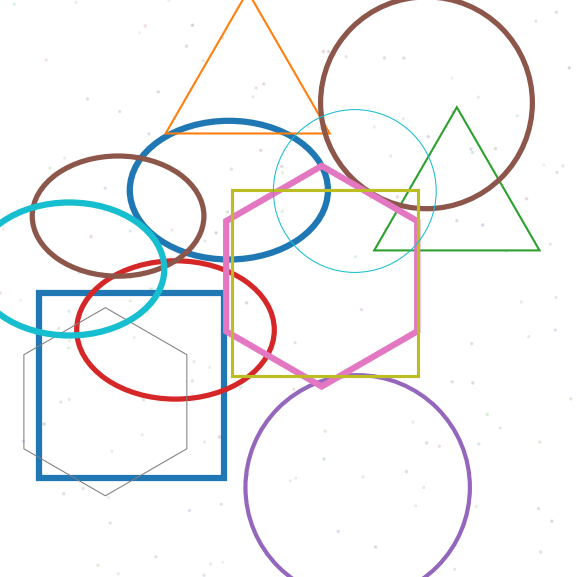[{"shape": "oval", "thickness": 3, "radius": 0.86, "center": [0.396, 0.67]}, {"shape": "square", "thickness": 3, "radius": 0.8, "center": [0.228, 0.332]}, {"shape": "triangle", "thickness": 1, "radius": 0.82, "center": [0.429, 0.85]}, {"shape": "triangle", "thickness": 1, "radius": 0.83, "center": [0.791, 0.648]}, {"shape": "oval", "thickness": 2.5, "radius": 0.86, "center": [0.304, 0.428]}, {"shape": "circle", "thickness": 2, "radius": 0.97, "center": [0.619, 0.155]}, {"shape": "oval", "thickness": 2.5, "radius": 0.74, "center": [0.204, 0.625]}, {"shape": "circle", "thickness": 2.5, "radius": 0.92, "center": [0.738, 0.821]}, {"shape": "hexagon", "thickness": 3, "radius": 0.95, "center": [0.557, 0.521]}, {"shape": "hexagon", "thickness": 0.5, "radius": 0.81, "center": [0.182, 0.303]}, {"shape": "square", "thickness": 1.5, "radius": 0.8, "center": [0.563, 0.509]}, {"shape": "oval", "thickness": 3, "radius": 0.82, "center": [0.12, 0.533]}, {"shape": "circle", "thickness": 0.5, "radius": 0.7, "center": [0.614, 0.668]}]